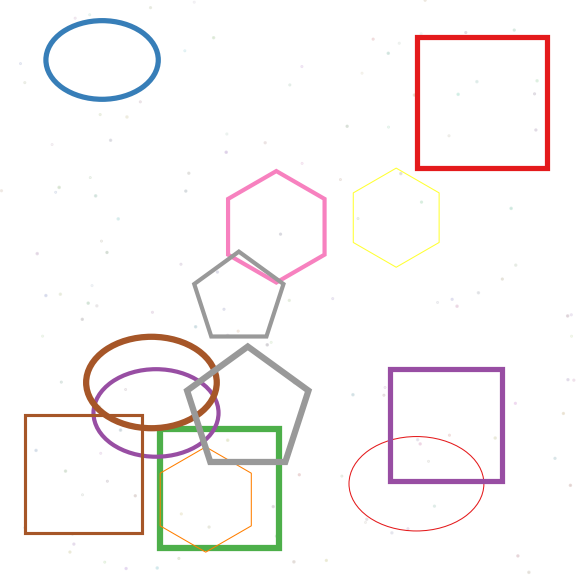[{"shape": "square", "thickness": 2.5, "radius": 0.57, "center": [0.835, 0.821]}, {"shape": "oval", "thickness": 0.5, "radius": 0.58, "center": [0.721, 0.161]}, {"shape": "oval", "thickness": 2.5, "radius": 0.49, "center": [0.177, 0.895]}, {"shape": "square", "thickness": 3, "radius": 0.52, "center": [0.379, 0.154]}, {"shape": "oval", "thickness": 2, "radius": 0.54, "center": [0.27, 0.284]}, {"shape": "square", "thickness": 2.5, "radius": 0.49, "center": [0.772, 0.263]}, {"shape": "hexagon", "thickness": 0.5, "radius": 0.46, "center": [0.356, 0.134]}, {"shape": "hexagon", "thickness": 0.5, "radius": 0.43, "center": [0.686, 0.622]}, {"shape": "oval", "thickness": 3, "radius": 0.57, "center": [0.262, 0.337]}, {"shape": "square", "thickness": 1.5, "radius": 0.51, "center": [0.145, 0.179]}, {"shape": "hexagon", "thickness": 2, "radius": 0.48, "center": [0.478, 0.606]}, {"shape": "pentagon", "thickness": 3, "radius": 0.55, "center": [0.429, 0.289]}, {"shape": "pentagon", "thickness": 2, "radius": 0.41, "center": [0.414, 0.482]}]